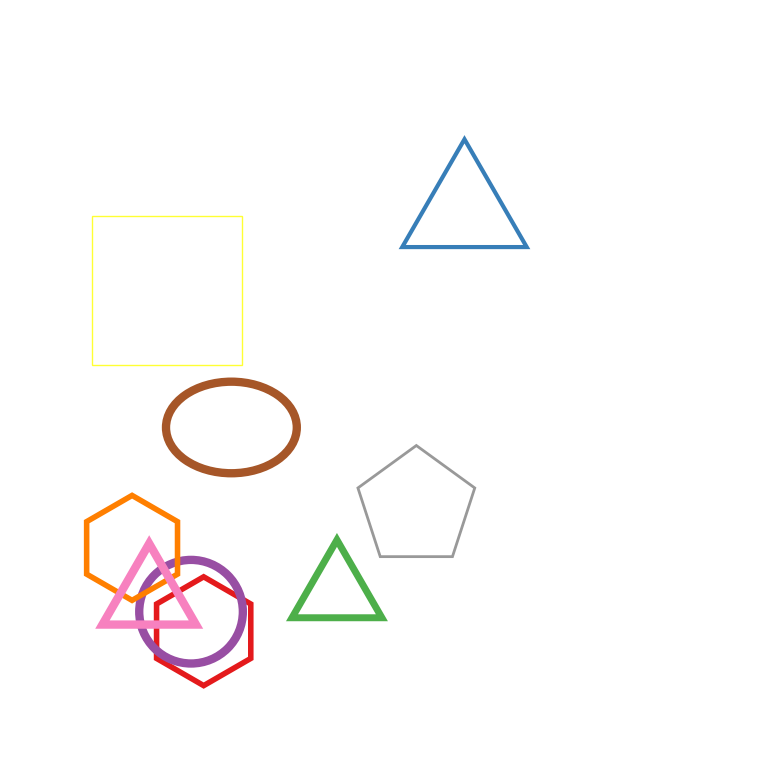[{"shape": "hexagon", "thickness": 2, "radius": 0.35, "center": [0.265, 0.18]}, {"shape": "triangle", "thickness": 1.5, "radius": 0.47, "center": [0.603, 0.726]}, {"shape": "triangle", "thickness": 2.5, "radius": 0.34, "center": [0.438, 0.231]}, {"shape": "circle", "thickness": 3, "radius": 0.34, "center": [0.248, 0.206]}, {"shape": "hexagon", "thickness": 2, "radius": 0.34, "center": [0.172, 0.288]}, {"shape": "square", "thickness": 0.5, "radius": 0.49, "center": [0.217, 0.623]}, {"shape": "oval", "thickness": 3, "radius": 0.42, "center": [0.301, 0.445]}, {"shape": "triangle", "thickness": 3, "radius": 0.35, "center": [0.194, 0.224]}, {"shape": "pentagon", "thickness": 1, "radius": 0.4, "center": [0.541, 0.342]}]